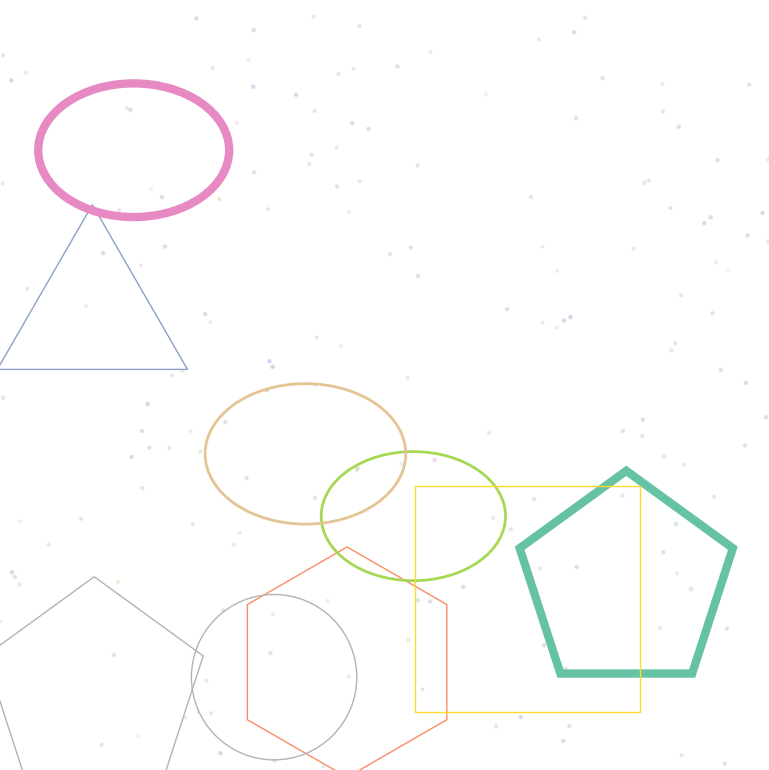[{"shape": "pentagon", "thickness": 3, "radius": 0.73, "center": [0.813, 0.243]}, {"shape": "hexagon", "thickness": 0.5, "radius": 0.75, "center": [0.451, 0.14]}, {"shape": "triangle", "thickness": 0.5, "radius": 0.71, "center": [0.12, 0.592]}, {"shape": "oval", "thickness": 3, "radius": 0.62, "center": [0.174, 0.805]}, {"shape": "oval", "thickness": 1, "radius": 0.6, "center": [0.537, 0.33]}, {"shape": "square", "thickness": 0.5, "radius": 0.73, "center": [0.685, 0.222]}, {"shape": "oval", "thickness": 1, "radius": 0.65, "center": [0.397, 0.411]}, {"shape": "pentagon", "thickness": 0.5, "radius": 0.74, "center": [0.122, 0.102]}, {"shape": "circle", "thickness": 0.5, "radius": 0.54, "center": [0.356, 0.121]}]